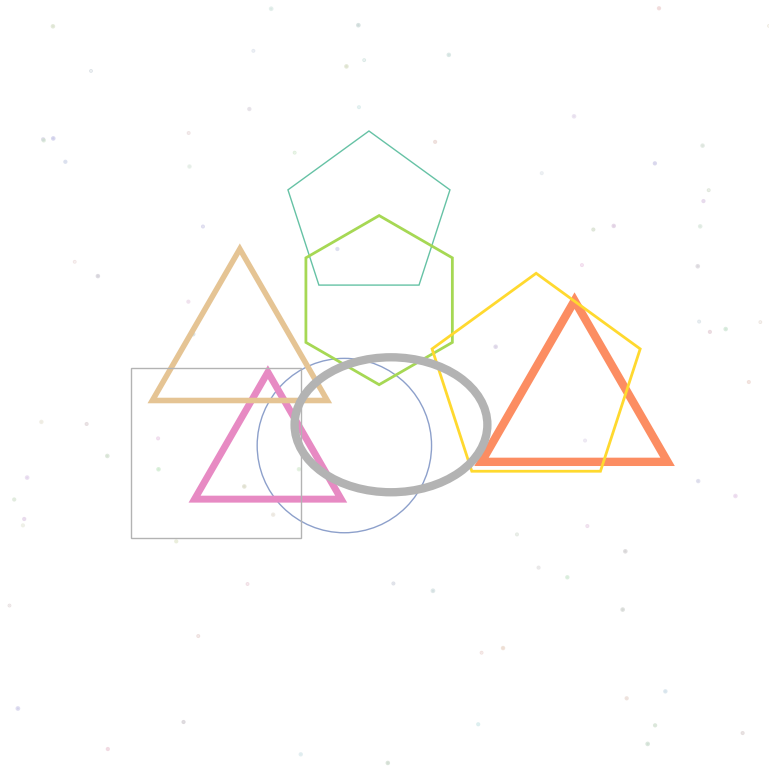[{"shape": "pentagon", "thickness": 0.5, "radius": 0.55, "center": [0.479, 0.719]}, {"shape": "triangle", "thickness": 3, "radius": 0.7, "center": [0.746, 0.47]}, {"shape": "circle", "thickness": 0.5, "radius": 0.57, "center": [0.447, 0.421]}, {"shape": "triangle", "thickness": 2.5, "radius": 0.55, "center": [0.348, 0.407]}, {"shape": "hexagon", "thickness": 1, "radius": 0.55, "center": [0.492, 0.61]}, {"shape": "pentagon", "thickness": 1, "radius": 0.71, "center": [0.696, 0.503]}, {"shape": "triangle", "thickness": 2, "radius": 0.66, "center": [0.311, 0.545]}, {"shape": "oval", "thickness": 3, "radius": 0.63, "center": [0.508, 0.448]}, {"shape": "square", "thickness": 0.5, "radius": 0.55, "center": [0.281, 0.411]}]